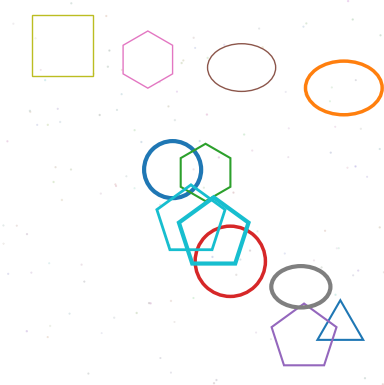[{"shape": "circle", "thickness": 3, "radius": 0.37, "center": [0.448, 0.559]}, {"shape": "triangle", "thickness": 1.5, "radius": 0.34, "center": [0.884, 0.152]}, {"shape": "oval", "thickness": 2.5, "radius": 0.5, "center": [0.893, 0.772]}, {"shape": "hexagon", "thickness": 1.5, "radius": 0.37, "center": [0.534, 0.552]}, {"shape": "circle", "thickness": 2.5, "radius": 0.46, "center": [0.598, 0.321]}, {"shape": "pentagon", "thickness": 1.5, "radius": 0.44, "center": [0.79, 0.123]}, {"shape": "oval", "thickness": 1, "radius": 0.44, "center": [0.628, 0.825]}, {"shape": "hexagon", "thickness": 1, "radius": 0.37, "center": [0.384, 0.845]}, {"shape": "oval", "thickness": 3, "radius": 0.38, "center": [0.781, 0.255]}, {"shape": "square", "thickness": 1, "radius": 0.39, "center": [0.162, 0.881]}, {"shape": "pentagon", "thickness": 3, "radius": 0.48, "center": [0.555, 0.392]}, {"shape": "pentagon", "thickness": 2, "radius": 0.47, "center": [0.496, 0.427]}]